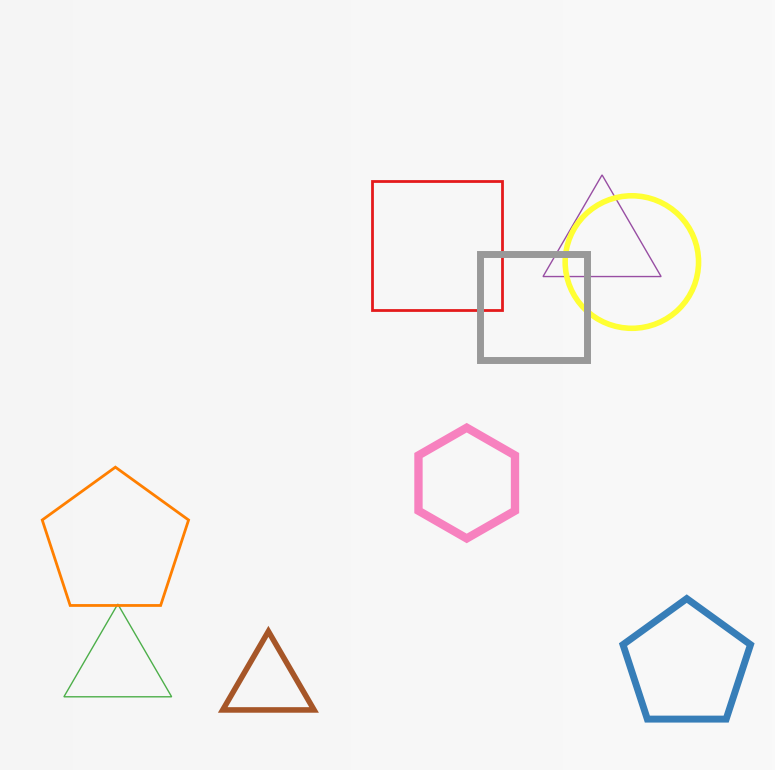[{"shape": "square", "thickness": 1, "radius": 0.42, "center": [0.564, 0.681]}, {"shape": "pentagon", "thickness": 2.5, "radius": 0.43, "center": [0.886, 0.136]}, {"shape": "triangle", "thickness": 0.5, "radius": 0.4, "center": [0.152, 0.135]}, {"shape": "triangle", "thickness": 0.5, "radius": 0.44, "center": [0.777, 0.685]}, {"shape": "pentagon", "thickness": 1, "radius": 0.5, "center": [0.149, 0.294]}, {"shape": "circle", "thickness": 2, "radius": 0.43, "center": [0.815, 0.66]}, {"shape": "triangle", "thickness": 2, "radius": 0.34, "center": [0.346, 0.112]}, {"shape": "hexagon", "thickness": 3, "radius": 0.36, "center": [0.602, 0.373]}, {"shape": "square", "thickness": 2.5, "radius": 0.35, "center": [0.689, 0.601]}]